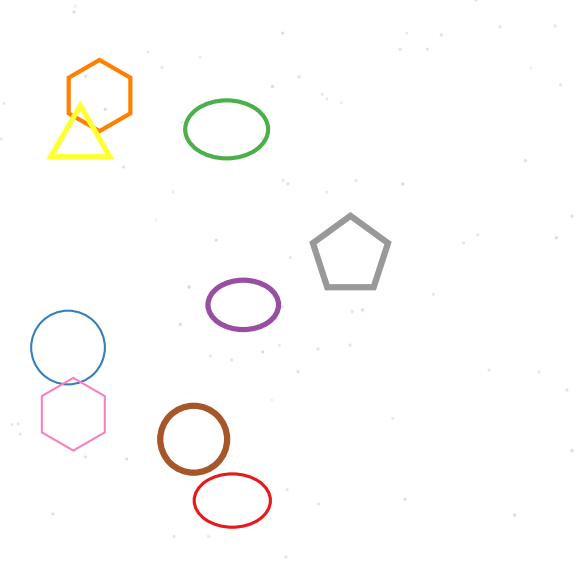[{"shape": "oval", "thickness": 1.5, "radius": 0.33, "center": [0.402, 0.132]}, {"shape": "circle", "thickness": 1, "radius": 0.32, "center": [0.118, 0.397]}, {"shape": "oval", "thickness": 2, "radius": 0.36, "center": [0.392, 0.775]}, {"shape": "oval", "thickness": 2.5, "radius": 0.31, "center": [0.421, 0.471]}, {"shape": "hexagon", "thickness": 2, "radius": 0.31, "center": [0.172, 0.834]}, {"shape": "triangle", "thickness": 2.5, "radius": 0.3, "center": [0.139, 0.757]}, {"shape": "circle", "thickness": 3, "radius": 0.29, "center": [0.335, 0.239]}, {"shape": "hexagon", "thickness": 1, "radius": 0.31, "center": [0.127, 0.282]}, {"shape": "pentagon", "thickness": 3, "radius": 0.34, "center": [0.607, 0.557]}]